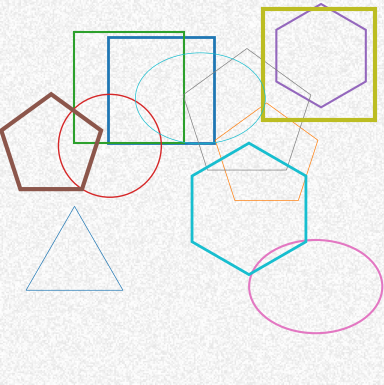[{"shape": "triangle", "thickness": 0.5, "radius": 0.73, "center": [0.194, 0.319]}, {"shape": "square", "thickness": 2, "radius": 0.69, "center": [0.419, 0.766]}, {"shape": "pentagon", "thickness": 0.5, "radius": 0.7, "center": [0.692, 0.593]}, {"shape": "square", "thickness": 1.5, "radius": 0.72, "center": [0.335, 0.773]}, {"shape": "circle", "thickness": 1, "radius": 0.67, "center": [0.285, 0.621]}, {"shape": "hexagon", "thickness": 1.5, "radius": 0.67, "center": [0.834, 0.855]}, {"shape": "pentagon", "thickness": 3, "radius": 0.68, "center": [0.133, 0.619]}, {"shape": "oval", "thickness": 1.5, "radius": 0.86, "center": [0.82, 0.256]}, {"shape": "pentagon", "thickness": 0.5, "radius": 0.87, "center": [0.641, 0.699]}, {"shape": "square", "thickness": 3, "radius": 0.72, "center": [0.828, 0.833]}, {"shape": "hexagon", "thickness": 2, "radius": 0.85, "center": [0.647, 0.457]}, {"shape": "oval", "thickness": 0.5, "radius": 0.84, "center": [0.52, 0.745]}]